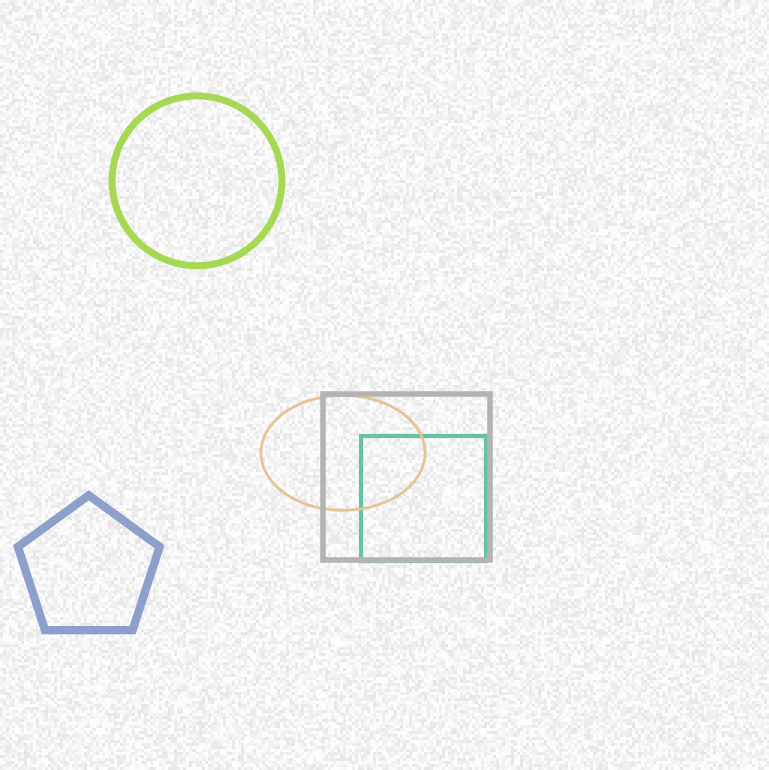[{"shape": "square", "thickness": 1.5, "radius": 0.41, "center": [0.55, 0.353]}, {"shape": "pentagon", "thickness": 3, "radius": 0.48, "center": [0.115, 0.26]}, {"shape": "circle", "thickness": 2.5, "radius": 0.55, "center": [0.256, 0.765]}, {"shape": "oval", "thickness": 1, "radius": 0.53, "center": [0.445, 0.412]}, {"shape": "square", "thickness": 2, "radius": 0.54, "center": [0.528, 0.38]}]